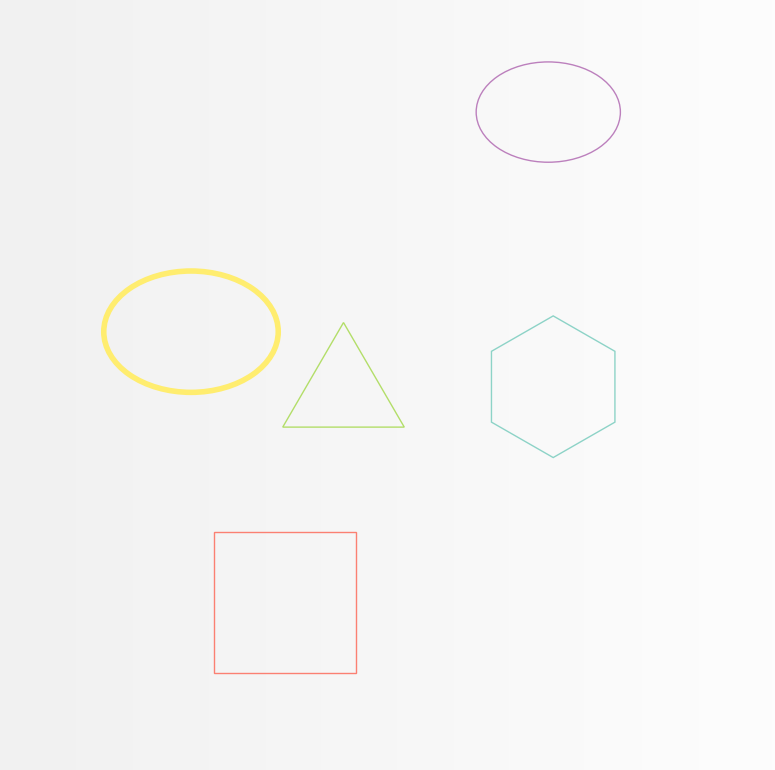[{"shape": "hexagon", "thickness": 0.5, "radius": 0.46, "center": [0.714, 0.498]}, {"shape": "square", "thickness": 0.5, "radius": 0.46, "center": [0.367, 0.218]}, {"shape": "triangle", "thickness": 0.5, "radius": 0.45, "center": [0.443, 0.491]}, {"shape": "oval", "thickness": 0.5, "radius": 0.47, "center": [0.707, 0.854]}, {"shape": "oval", "thickness": 2, "radius": 0.56, "center": [0.246, 0.569]}]